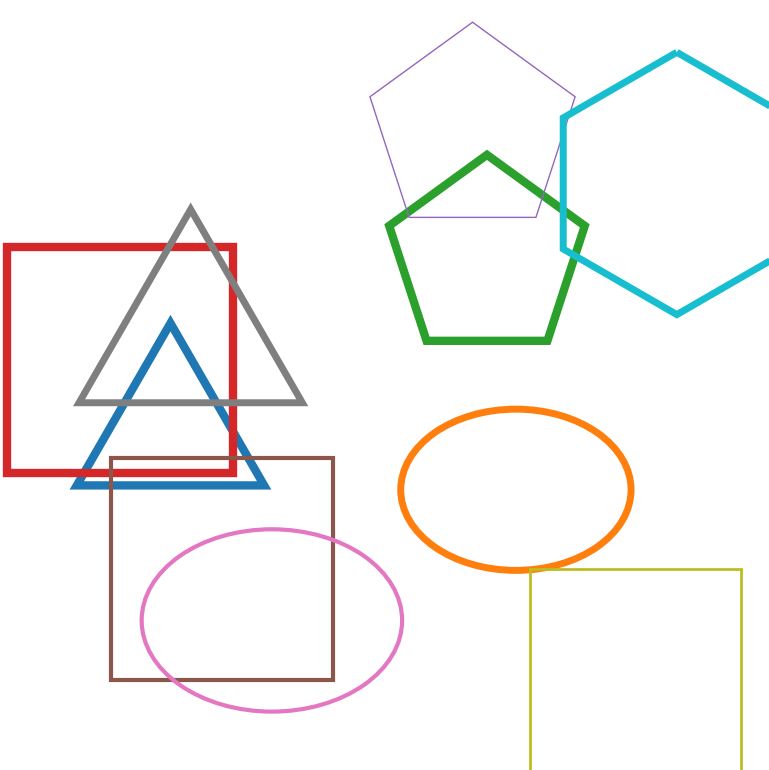[{"shape": "triangle", "thickness": 3, "radius": 0.7, "center": [0.221, 0.44]}, {"shape": "oval", "thickness": 2.5, "radius": 0.75, "center": [0.67, 0.364]}, {"shape": "pentagon", "thickness": 3, "radius": 0.67, "center": [0.632, 0.665]}, {"shape": "square", "thickness": 3, "radius": 0.73, "center": [0.156, 0.532]}, {"shape": "pentagon", "thickness": 0.5, "radius": 0.7, "center": [0.614, 0.831]}, {"shape": "square", "thickness": 1.5, "radius": 0.72, "center": [0.289, 0.261]}, {"shape": "oval", "thickness": 1.5, "radius": 0.85, "center": [0.353, 0.194]}, {"shape": "triangle", "thickness": 2.5, "radius": 0.84, "center": [0.248, 0.561]}, {"shape": "square", "thickness": 1, "radius": 0.69, "center": [0.825, 0.124]}, {"shape": "hexagon", "thickness": 2.5, "radius": 0.85, "center": [0.879, 0.762]}]